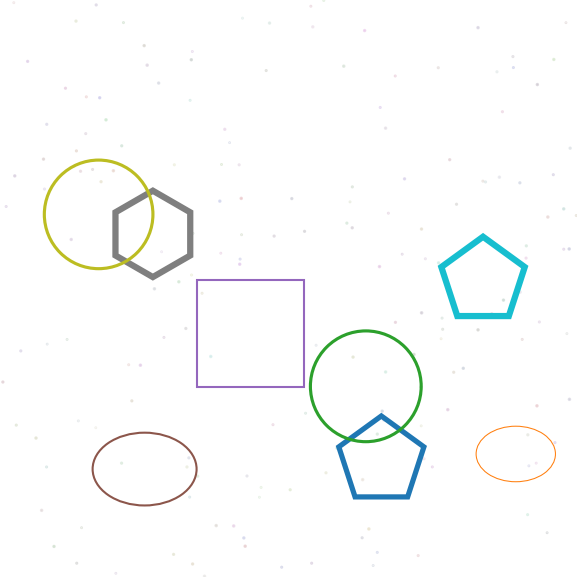[{"shape": "pentagon", "thickness": 2.5, "radius": 0.39, "center": [0.66, 0.201]}, {"shape": "oval", "thickness": 0.5, "radius": 0.34, "center": [0.893, 0.213]}, {"shape": "circle", "thickness": 1.5, "radius": 0.48, "center": [0.633, 0.33]}, {"shape": "square", "thickness": 1, "radius": 0.46, "center": [0.434, 0.422]}, {"shape": "oval", "thickness": 1, "radius": 0.45, "center": [0.25, 0.187]}, {"shape": "hexagon", "thickness": 3, "radius": 0.37, "center": [0.265, 0.594]}, {"shape": "circle", "thickness": 1.5, "radius": 0.47, "center": [0.171, 0.628]}, {"shape": "pentagon", "thickness": 3, "radius": 0.38, "center": [0.836, 0.513]}]